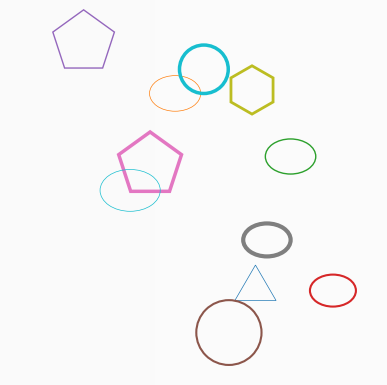[{"shape": "triangle", "thickness": 0.5, "radius": 0.31, "center": [0.659, 0.25]}, {"shape": "oval", "thickness": 0.5, "radius": 0.33, "center": [0.452, 0.757]}, {"shape": "oval", "thickness": 1, "radius": 0.33, "center": [0.75, 0.594]}, {"shape": "oval", "thickness": 1.5, "radius": 0.3, "center": [0.859, 0.245]}, {"shape": "pentagon", "thickness": 1, "radius": 0.42, "center": [0.216, 0.891]}, {"shape": "circle", "thickness": 1.5, "radius": 0.42, "center": [0.591, 0.136]}, {"shape": "pentagon", "thickness": 2.5, "radius": 0.43, "center": [0.387, 0.572]}, {"shape": "oval", "thickness": 3, "radius": 0.31, "center": [0.689, 0.377]}, {"shape": "hexagon", "thickness": 2, "radius": 0.31, "center": [0.65, 0.766]}, {"shape": "circle", "thickness": 2.5, "radius": 0.31, "center": [0.526, 0.82]}, {"shape": "oval", "thickness": 0.5, "radius": 0.39, "center": [0.336, 0.506]}]